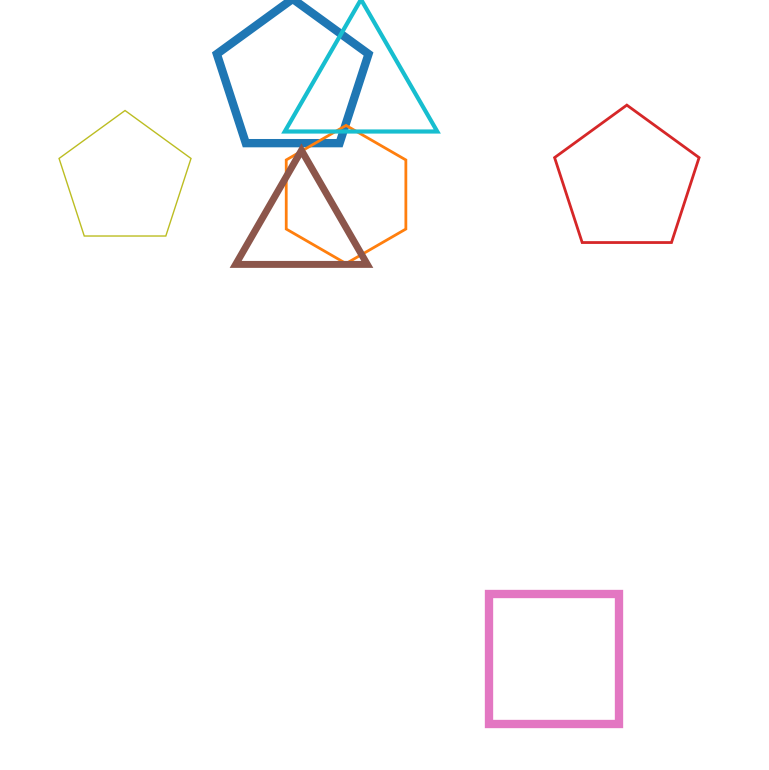[{"shape": "pentagon", "thickness": 3, "radius": 0.52, "center": [0.38, 0.898]}, {"shape": "hexagon", "thickness": 1, "radius": 0.45, "center": [0.449, 0.747]}, {"shape": "pentagon", "thickness": 1, "radius": 0.49, "center": [0.814, 0.765]}, {"shape": "triangle", "thickness": 2.5, "radius": 0.49, "center": [0.392, 0.706]}, {"shape": "square", "thickness": 3, "radius": 0.42, "center": [0.72, 0.145]}, {"shape": "pentagon", "thickness": 0.5, "radius": 0.45, "center": [0.162, 0.766]}, {"shape": "triangle", "thickness": 1.5, "radius": 0.57, "center": [0.469, 0.886]}]